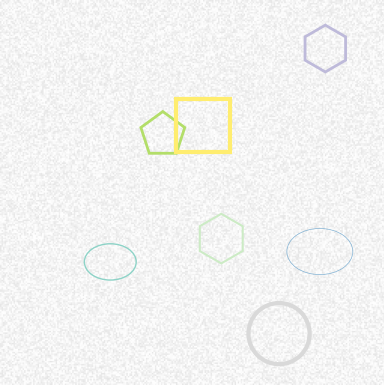[{"shape": "oval", "thickness": 1, "radius": 0.34, "center": [0.286, 0.32]}, {"shape": "hexagon", "thickness": 2, "radius": 0.3, "center": [0.845, 0.874]}, {"shape": "oval", "thickness": 0.5, "radius": 0.43, "center": [0.831, 0.347]}, {"shape": "pentagon", "thickness": 2, "radius": 0.3, "center": [0.423, 0.65]}, {"shape": "circle", "thickness": 3, "radius": 0.4, "center": [0.725, 0.134]}, {"shape": "hexagon", "thickness": 1.5, "radius": 0.32, "center": [0.575, 0.38]}, {"shape": "square", "thickness": 3, "radius": 0.34, "center": [0.527, 0.674]}]